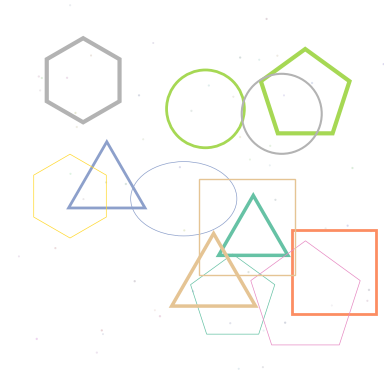[{"shape": "triangle", "thickness": 2.5, "radius": 0.52, "center": [0.658, 0.389]}, {"shape": "pentagon", "thickness": 0.5, "radius": 0.57, "center": [0.604, 0.225]}, {"shape": "square", "thickness": 2, "radius": 0.55, "center": [0.867, 0.294]}, {"shape": "triangle", "thickness": 2, "radius": 0.57, "center": [0.277, 0.517]}, {"shape": "oval", "thickness": 0.5, "radius": 0.69, "center": [0.477, 0.484]}, {"shape": "pentagon", "thickness": 0.5, "radius": 0.75, "center": [0.793, 0.225]}, {"shape": "circle", "thickness": 2, "radius": 0.51, "center": [0.534, 0.717]}, {"shape": "pentagon", "thickness": 3, "radius": 0.61, "center": [0.793, 0.752]}, {"shape": "hexagon", "thickness": 0.5, "radius": 0.54, "center": [0.182, 0.491]}, {"shape": "square", "thickness": 1, "radius": 0.62, "center": [0.641, 0.41]}, {"shape": "triangle", "thickness": 2.5, "radius": 0.63, "center": [0.555, 0.268]}, {"shape": "hexagon", "thickness": 3, "radius": 0.55, "center": [0.216, 0.792]}, {"shape": "circle", "thickness": 1.5, "radius": 0.52, "center": [0.732, 0.704]}]